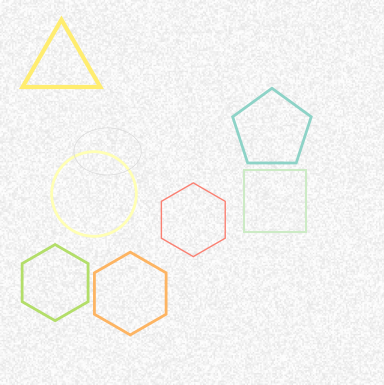[{"shape": "pentagon", "thickness": 2, "radius": 0.54, "center": [0.706, 0.663]}, {"shape": "circle", "thickness": 2, "radius": 0.55, "center": [0.244, 0.496]}, {"shape": "hexagon", "thickness": 1, "radius": 0.48, "center": [0.502, 0.429]}, {"shape": "hexagon", "thickness": 2, "radius": 0.54, "center": [0.338, 0.238]}, {"shape": "hexagon", "thickness": 2, "radius": 0.49, "center": [0.143, 0.266]}, {"shape": "oval", "thickness": 0.5, "radius": 0.44, "center": [0.279, 0.607]}, {"shape": "square", "thickness": 1.5, "radius": 0.4, "center": [0.715, 0.478]}, {"shape": "triangle", "thickness": 3, "radius": 0.58, "center": [0.16, 0.832]}]